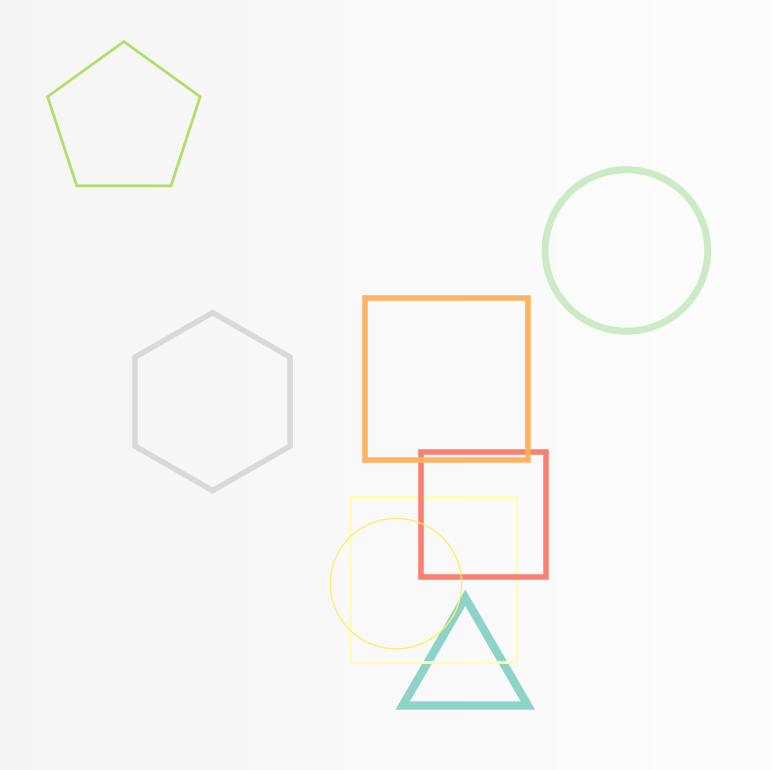[{"shape": "triangle", "thickness": 3, "radius": 0.47, "center": [0.6, 0.13]}, {"shape": "square", "thickness": 1, "radius": 0.54, "center": [0.559, 0.248]}, {"shape": "square", "thickness": 2, "radius": 0.4, "center": [0.624, 0.332]}, {"shape": "square", "thickness": 2, "radius": 0.53, "center": [0.576, 0.508]}, {"shape": "pentagon", "thickness": 1, "radius": 0.52, "center": [0.16, 0.842]}, {"shape": "hexagon", "thickness": 2, "radius": 0.58, "center": [0.274, 0.478]}, {"shape": "circle", "thickness": 2.5, "radius": 0.52, "center": [0.808, 0.675]}, {"shape": "circle", "thickness": 0.5, "radius": 0.42, "center": [0.511, 0.242]}]